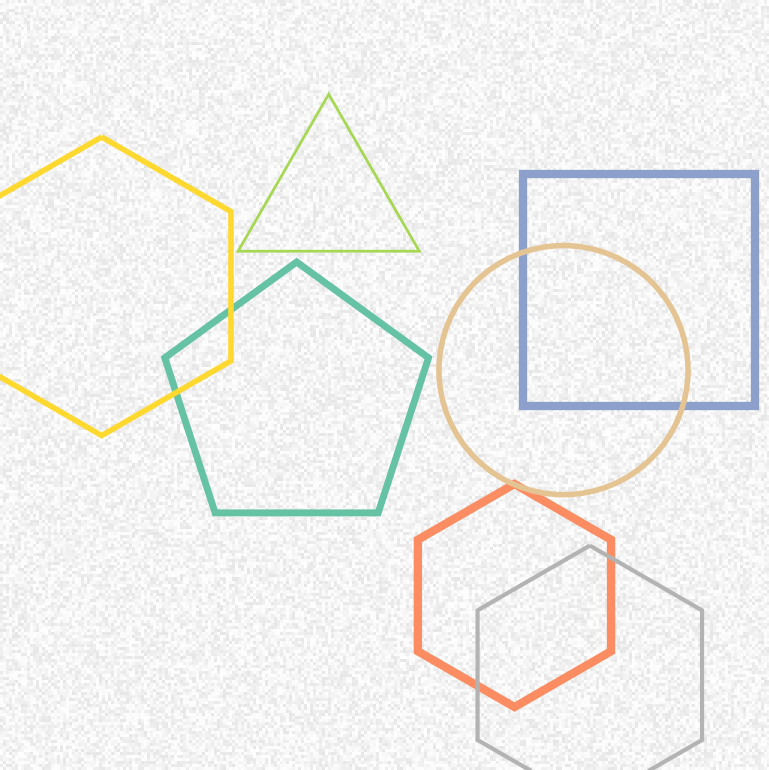[{"shape": "pentagon", "thickness": 2.5, "radius": 0.9, "center": [0.385, 0.48]}, {"shape": "hexagon", "thickness": 3, "radius": 0.72, "center": [0.668, 0.227]}, {"shape": "square", "thickness": 3, "radius": 0.75, "center": [0.83, 0.623]}, {"shape": "triangle", "thickness": 1, "radius": 0.68, "center": [0.427, 0.742]}, {"shape": "hexagon", "thickness": 2, "radius": 0.97, "center": [0.132, 0.628]}, {"shape": "circle", "thickness": 2, "radius": 0.81, "center": [0.732, 0.519]}, {"shape": "hexagon", "thickness": 1.5, "radius": 0.84, "center": [0.766, 0.123]}]